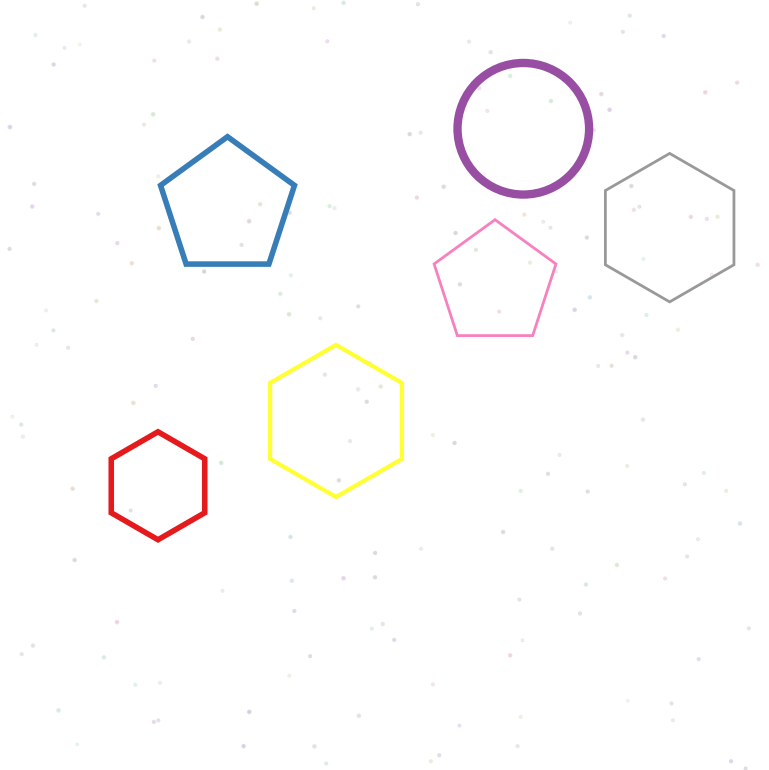[{"shape": "hexagon", "thickness": 2, "radius": 0.35, "center": [0.205, 0.369]}, {"shape": "pentagon", "thickness": 2, "radius": 0.46, "center": [0.295, 0.731]}, {"shape": "circle", "thickness": 3, "radius": 0.43, "center": [0.68, 0.833]}, {"shape": "hexagon", "thickness": 1.5, "radius": 0.49, "center": [0.436, 0.453]}, {"shape": "pentagon", "thickness": 1, "radius": 0.42, "center": [0.643, 0.631]}, {"shape": "hexagon", "thickness": 1, "radius": 0.48, "center": [0.87, 0.704]}]